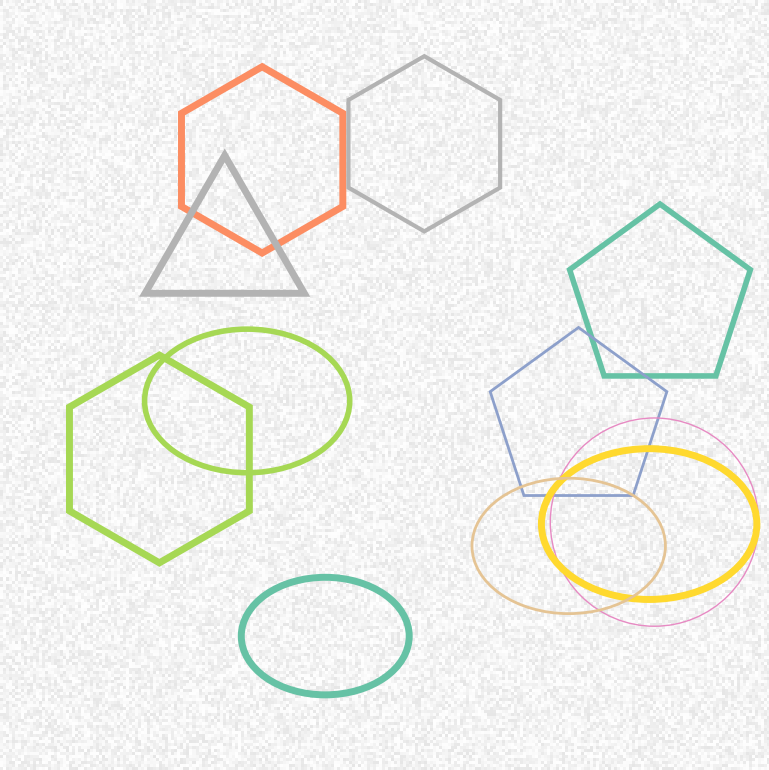[{"shape": "pentagon", "thickness": 2, "radius": 0.62, "center": [0.857, 0.612]}, {"shape": "oval", "thickness": 2.5, "radius": 0.55, "center": [0.422, 0.174]}, {"shape": "hexagon", "thickness": 2.5, "radius": 0.6, "center": [0.34, 0.792]}, {"shape": "pentagon", "thickness": 1, "radius": 0.6, "center": [0.751, 0.454]}, {"shape": "circle", "thickness": 0.5, "radius": 0.68, "center": [0.85, 0.322]}, {"shape": "hexagon", "thickness": 2.5, "radius": 0.67, "center": [0.207, 0.404]}, {"shape": "oval", "thickness": 2, "radius": 0.67, "center": [0.321, 0.479]}, {"shape": "oval", "thickness": 2.5, "radius": 0.7, "center": [0.843, 0.319]}, {"shape": "oval", "thickness": 1, "radius": 0.63, "center": [0.739, 0.291]}, {"shape": "triangle", "thickness": 2.5, "radius": 0.6, "center": [0.292, 0.679]}, {"shape": "hexagon", "thickness": 1.5, "radius": 0.57, "center": [0.551, 0.813]}]